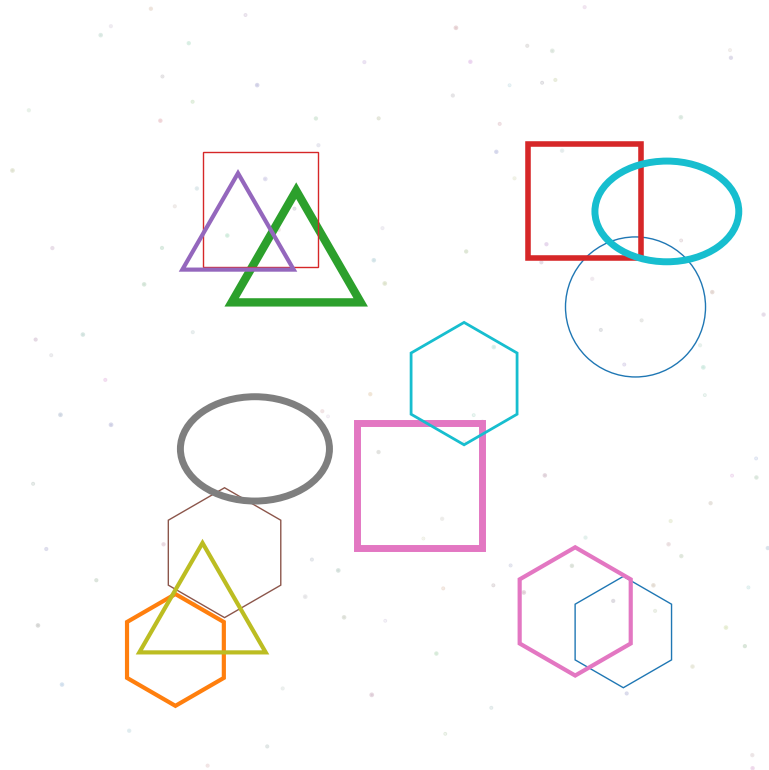[{"shape": "circle", "thickness": 0.5, "radius": 0.45, "center": [0.825, 0.601]}, {"shape": "hexagon", "thickness": 0.5, "radius": 0.36, "center": [0.81, 0.179]}, {"shape": "hexagon", "thickness": 1.5, "radius": 0.36, "center": [0.228, 0.156]}, {"shape": "triangle", "thickness": 3, "radius": 0.48, "center": [0.385, 0.656]}, {"shape": "square", "thickness": 0.5, "radius": 0.37, "center": [0.338, 0.728]}, {"shape": "square", "thickness": 2, "radius": 0.37, "center": [0.759, 0.739]}, {"shape": "triangle", "thickness": 1.5, "radius": 0.42, "center": [0.309, 0.692]}, {"shape": "hexagon", "thickness": 0.5, "radius": 0.42, "center": [0.292, 0.282]}, {"shape": "hexagon", "thickness": 1.5, "radius": 0.42, "center": [0.747, 0.206]}, {"shape": "square", "thickness": 2.5, "radius": 0.4, "center": [0.544, 0.37]}, {"shape": "oval", "thickness": 2.5, "radius": 0.48, "center": [0.331, 0.417]}, {"shape": "triangle", "thickness": 1.5, "radius": 0.47, "center": [0.263, 0.2]}, {"shape": "hexagon", "thickness": 1, "radius": 0.4, "center": [0.603, 0.502]}, {"shape": "oval", "thickness": 2.5, "radius": 0.47, "center": [0.866, 0.725]}]